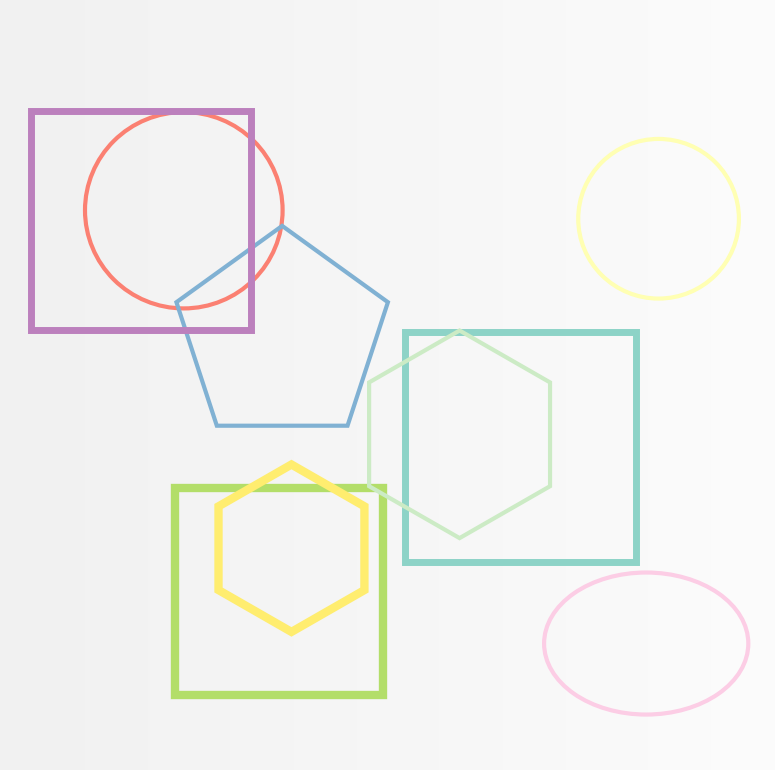[{"shape": "square", "thickness": 2.5, "radius": 0.75, "center": [0.672, 0.419]}, {"shape": "circle", "thickness": 1.5, "radius": 0.52, "center": [0.85, 0.716]}, {"shape": "circle", "thickness": 1.5, "radius": 0.64, "center": [0.237, 0.727]}, {"shape": "pentagon", "thickness": 1.5, "radius": 0.72, "center": [0.364, 0.563]}, {"shape": "square", "thickness": 3, "radius": 0.67, "center": [0.36, 0.232]}, {"shape": "oval", "thickness": 1.5, "radius": 0.66, "center": [0.834, 0.164]}, {"shape": "square", "thickness": 2.5, "radius": 0.71, "center": [0.182, 0.714]}, {"shape": "hexagon", "thickness": 1.5, "radius": 0.67, "center": [0.593, 0.436]}, {"shape": "hexagon", "thickness": 3, "radius": 0.54, "center": [0.376, 0.288]}]